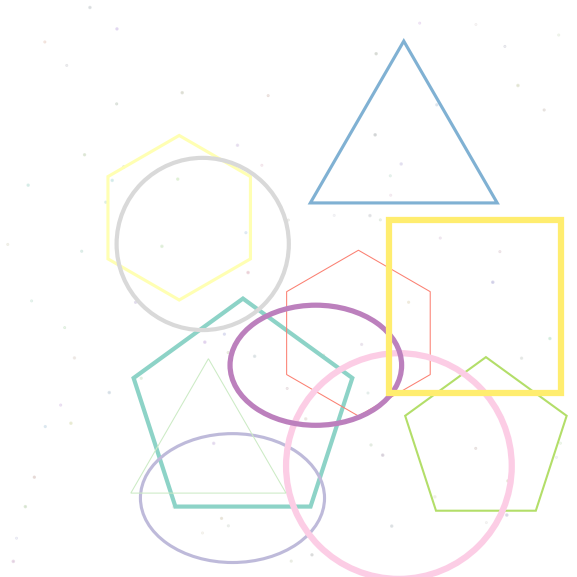[{"shape": "pentagon", "thickness": 2, "radius": 1.0, "center": [0.421, 0.283]}, {"shape": "hexagon", "thickness": 1.5, "radius": 0.71, "center": [0.31, 0.622]}, {"shape": "oval", "thickness": 1.5, "radius": 0.8, "center": [0.403, 0.137]}, {"shape": "hexagon", "thickness": 0.5, "radius": 0.72, "center": [0.621, 0.422]}, {"shape": "triangle", "thickness": 1.5, "radius": 0.93, "center": [0.699, 0.741]}, {"shape": "pentagon", "thickness": 1, "radius": 0.74, "center": [0.841, 0.234]}, {"shape": "circle", "thickness": 3, "radius": 0.98, "center": [0.691, 0.192]}, {"shape": "circle", "thickness": 2, "radius": 0.75, "center": [0.351, 0.577]}, {"shape": "oval", "thickness": 2.5, "radius": 0.74, "center": [0.547, 0.367]}, {"shape": "triangle", "thickness": 0.5, "radius": 0.78, "center": [0.361, 0.223]}, {"shape": "square", "thickness": 3, "radius": 0.75, "center": [0.822, 0.468]}]